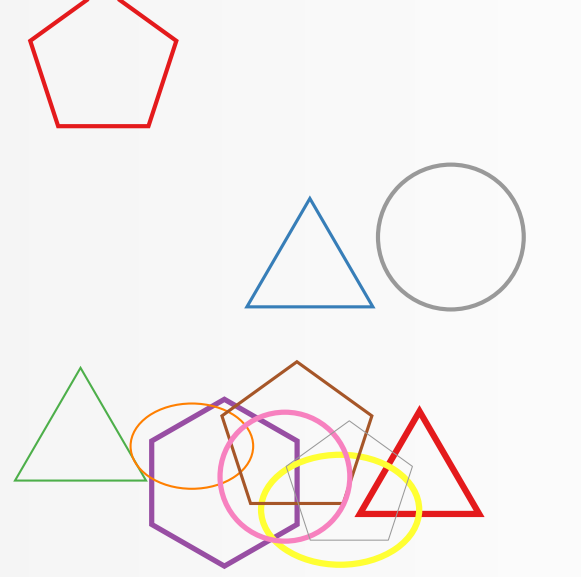[{"shape": "pentagon", "thickness": 2, "radius": 0.66, "center": [0.178, 0.888]}, {"shape": "triangle", "thickness": 3, "radius": 0.59, "center": [0.722, 0.168]}, {"shape": "triangle", "thickness": 1.5, "radius": 0.63, "center": [0.533, 0.53]}, {"shape": "triangle", "thickness": 1, "radius": 0.65, "center": [0.139, 0.232]}, {"shape": "hexagon", "thickness": 2.5, "radius": 0.72, "center": [0.386, 0.163]}, {"shape": "oval", "thickness": 1, "radius": 0.53, "center": [0.33, 0.227]}, {"shape": "oval", "thickness": 3, "radius": 0.68, "center": [0.585, 0.116]}, {"shape": "pentagon", "thickness": 1.5, "radius": 0.68, "center": [0.511, 0.237]}, {"shape": "circle", "thickness": 2.5, "radius": 0.56, "center": [0.49, 0.174]}, {"shape": "pentagon", "thickness": 0.5, "radius": 0.57, "center": [0.601, 0.156]}, {"shape": "circle", "thickness": 2, "radius": 0.63, "center": [0.776, 0.589]}]